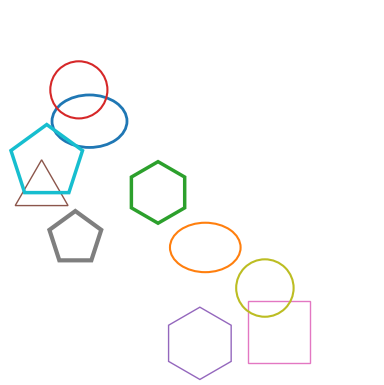[{"shape": "oval", "thickness": 2, "radius": 0.49, "center": [0.232, 0.685]}, {"shape": "oval", "thickness": 1.5, "radius": 0.46, "center": [0.533, 0.357]}, {"shape": "hexagon", "thickness": 2.5, "radius": 0.4, "center": [0.41, 0.5]}, {"shape": "circle", "thickness": 1.5, "radius": 0.37, "center": [0.205, 0.767]}, {"shape": "hexagon", "thickness": 1, "radius": 0.47, "center": [0.519, 0.108]}, {"shape": "triangle", "thickness": 1, "radius": 0.4, "center": [0.108, 0.506]}, {"shape": "square", "thickness": 1, "radius": 0.4, "center": [0.725, 0.137]}, {"shape": "pentagon", "thickness": 3, "radius": 0.35, "center": [0.196, 0.381]}, {"shape": "circle", "thickness": 1.5, "radius": 0.37, "center": [0.688, 0.252]}, {"shape": "pentagon", "thickness": 2.5, "radius": 0.49, "center": [0.121, 0.579]}]